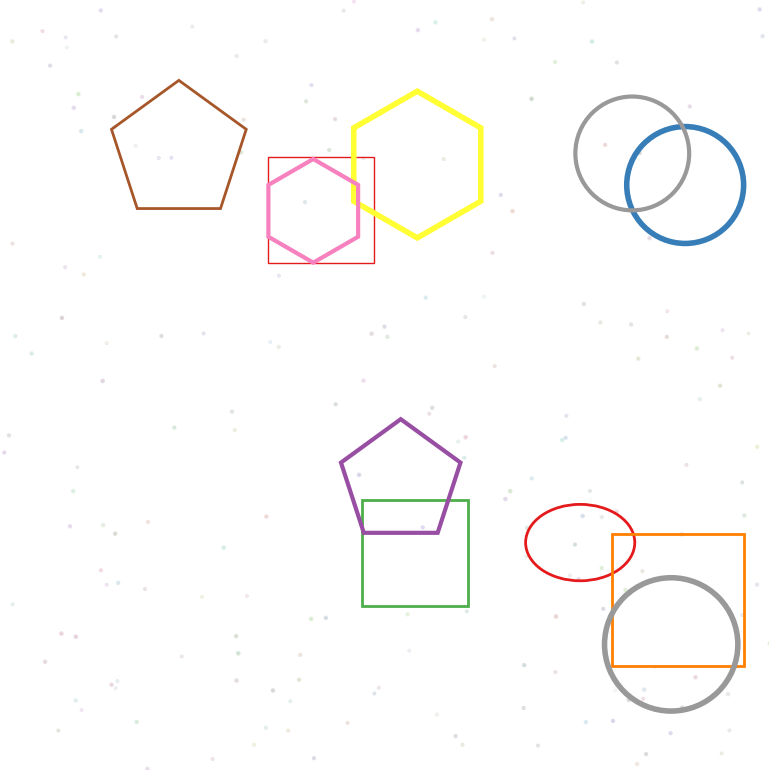[{"shape": "oval", "thickness": 1, "radius": 0.35, "center": [0.753, 0.295]}, {"shape": "square", "thickness": 0.5, "radius": 0.34, "center": [0.417, 0.728]}, {"shape": "circle", "thickness": 2, "radius": 0.38, "center": [0.89, 0.76]}, {"shape": "square", "thickness": 1, "radius": 0.34, "center": [0.539, 0.282]}, {"shape": "pentagon", "thickness": 1.5, "radius": 0.41, "center": [0.52, 0.374]}, {"shape": "square", "thickness": 1, "radius": 0.43, "center": [0.881, 0.22]}, {"shape": "hexagon", "thickness": 2, "radius": 0.48, "center": [0.542, 0.786]}, {"shape": "pentagon", "thickness": 1, "radius": 0.46, "center": [0.232, 0.804]}, {"shape": "hexagon", "thickness": 1.5, "radius": 0.34, "center": [0.407, 0.726]}, {"shape": "circle", "thickness": 2, "radius": 0.43, "center": [0.872, 0.163]}, {"shape": "circle", "thickness": 1.5, "radius": 0.37, "center": [0.821, 0.801]}]